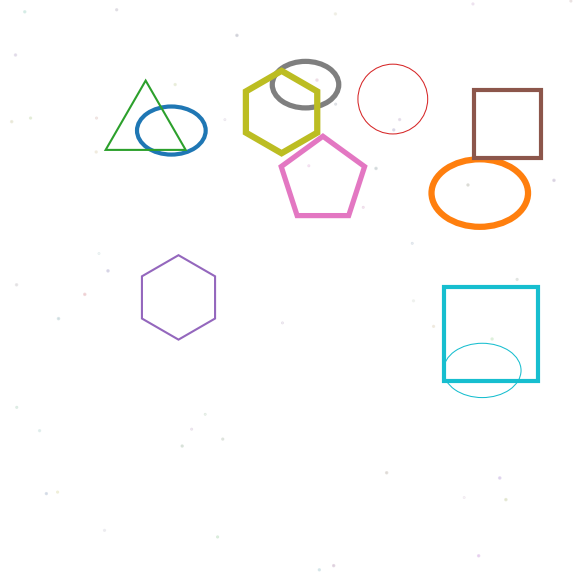[{"shape": "oval", "thickness": 2, "radius": 0.3, "center": [0.297, 0.773]}, {"shape": "oval", "thickness": 3, "radius": 0.42, "center": [0.831, 0.665]}, {"shape": "triangle", "thickness": 1, "radius": 0.4, "center": [0.252, 0.78]}, {"shape": "circle", "thickness": 0.5, "radius": 0.3, "center": [0.68, 0.828]}, {"shape": "hexagon", "thickness": 1, "radius": 0.37, "center": [0.309, 0.484]}, {"shape": "square", "thickness": 2, "radius": 0.29, "center": [0.879, 0.784]}, {"shape": "pentagon", "thickness": 2.5, "radius": 0.38, "center": [0.559, 0.687]}, {"shape": "oval", "thickness": 2.5, "radius": 0.29, "center": [0.529, 0.853]}, {"shape": "hexagon", "thickness": 3, "radius": 0.36, "center": [0.488, 0.805]}, {"shape": "square", "thickness": 2, "radius": 0.41, "center": [0.85, 0.42]}, {"shape": "oval", "thickness": 0.5, "radius": 0.34, "center": [0.835, 0.358]}]